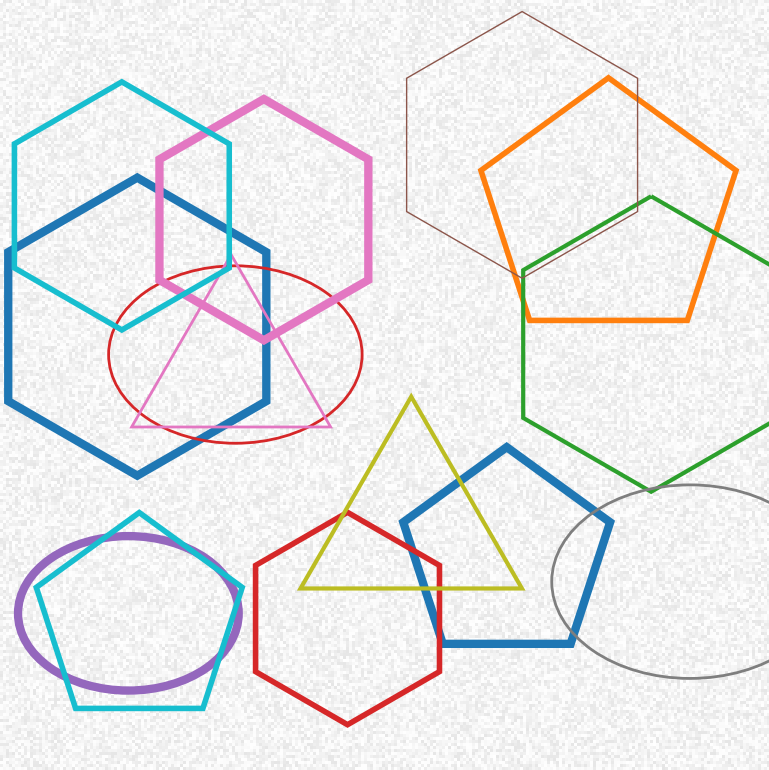[{"shape": "pentagon", "thickness": 3, "radius": 0.71, "center": [0.658, 0.278]}, {"shape": "hexagon", "thickness": 3, "radius": 0.97, "center": [0.178, 0.576]}, {"shape": "pentagon", "thickness": 2, "radius": 0.87, "center": [0.79, 0.725]}, {"shape": "hexagon", "thickness": 1.5, "radius": 0.96, "center": [0.846, 0.553]}, {"shape": "oval", "thickness": 1, "radius": 0.82, "center": [0.306, 0.54]}, {"shape": "hexagon", "thickness": 2, "radius": 0.69, "center": [0.451, 0.197]}, {"shape": "oval", "thickness": 3, "radius": 0.72, "center": [0.167, 0.203]}, {"shape": "hexagon", "thickness": 0.5, "radius": 0.87, "center": [0.678, 0.812]}, {"shape": "hexagon", "thickness": 3, "radius": 0.78, "center": [0.343, 0.715]}, {"shape": "triangle", "thickness": 1, "radius": 0.75, "center": [0.3, 0.52]}, {"shape": "oval", "thickness": 1, "radius": 0.9, "center": [0.896, 0.245]}, {"shape": "triangle", "thickness": 1.5, "radius": 0.83, "center": [0.534, 0.319]}, {"shape": "hexagon", "thickness": 2, "radius": 0.81, "center": [0.158, 0.733]}, {"shape": "pentagon", "thickness": 2, "radius": 0.7, "center": [0.181, 0.194]}]